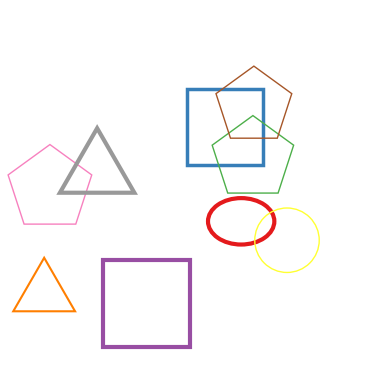[{"shape": "oval", "thickness": 3, "radius": 0.43, "center": [0.626, 0.425]}, {"shape": "square", "thickness": 2.5, "radius": 0.49, "center": [0.584, 0.671]}, {"shape": "pentagon", "thickness": 1, "radius": 0.56, "center": [0.657, 0.589]}, {"shape": "square", "thickness": 3, "radius": 0.57, "center": [0.38, 0.211]}, {"shape": "triangle", "thickness": 1.5, "radius": 0.46, "center": [0.115, 0.238]}, {"shape": "circle", "thickness": 1, "radius": 0.42, "center": [0.745, 0.376]}, {"shape": "pentagon", "thickness": 1, "radius": 0.52, "center": [0.659, 0.725]}, {"shape": "pentagon", "thickness": 1, "radius": 0.57, "center": [0.13, 0.51]}, {"shape": "triangle", "thickness": 3, "radius": 0.56, "center": [0.252, 0.555]}]